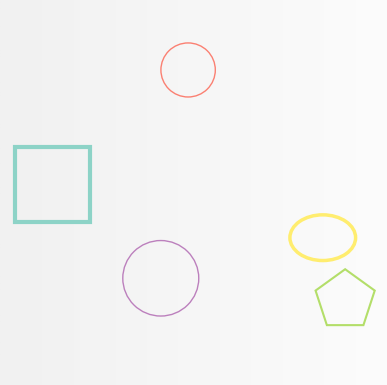[{"shape": "square", "thickness": 3, "radius": 0.49, "center": [0.135, 0.521]}, {"shape": "circle", "thickness": 1, "radius": 0.35, "center": [0.485, 0.818]}, {"shape": "pentagon", "thickness": 1.5, "radius": 0.4, "center": [0.891, 0.22]}, {"shape": "circle", "thickness": 1, "radius": 0.49, "center": [0.415, 0.277]}, {"shape": "oval", "thickness": 2.5, "radius": 0.42, "center": [0.833, 0.383]}]